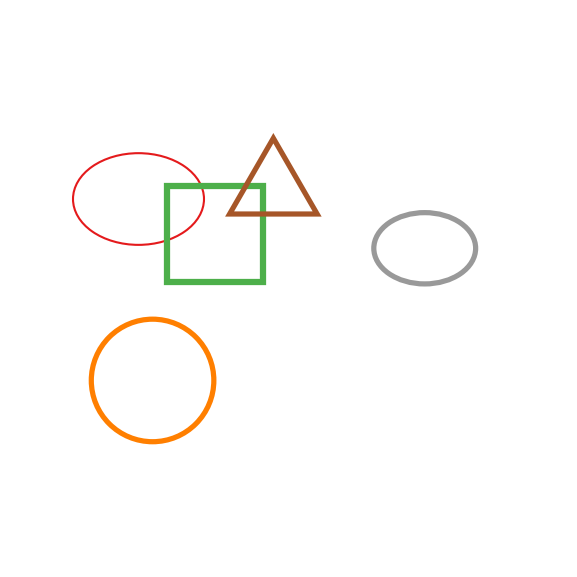[{"shape": "oval", "thickness": 1, "radius": 0.57, "center": [0.24, 0.655]}, {"shape": "square", "thickness": 3, "radius": 0.42, "center": [0.372, 0.594]}, {"shape": "circle", "thickness": 2.5, "radius": 0.53, "center": [0.264, 0.34]}, {"shape": "triangle", "thickness": 2.5, "radius": 0.44, "center": [0.473, 0.672]}, {"shape": "oval", "thickness": 2.5, "radius": 0.44, "center": [0.735, 0.569]}]